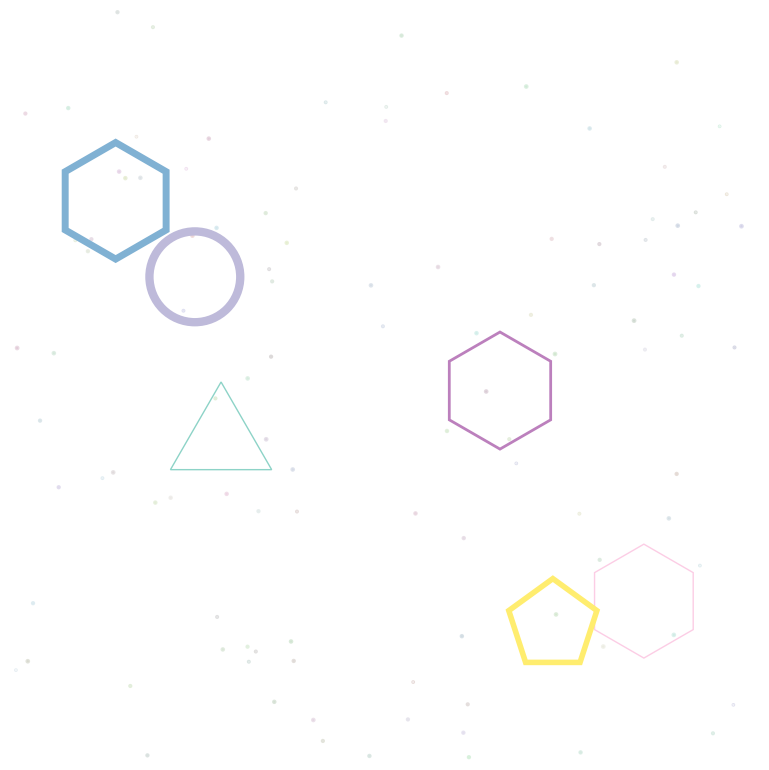[{"shape": "triangle", "thickness": 0.5, "radius": 0.38, "center": [0.287, 0.428]}, {"shape": "circle", "thickness": 3, "radius": 0.29, "center": [0.253, 0.641]}, {"shape": "hexagon", "thickness": 2.5, "radius": 0.38, "center": [0.15, 0.739]}, {"shape": "hexagon", "thickness": 0.5, "radius": 0.37, "center": [0.836, 0.219]}, {"shape": "hexagon", "thickness": 1, "radius": 0.38, "center": [0.649, 0.493]}, {"shape": "pentagon", "thickness": 2, "radius": 0.3, "center": [0.718, 0.188]}]